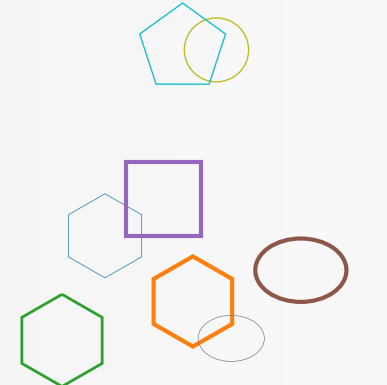[{"shape": "hexagon", "thickness": 0.5, "radius": 0.55, "center": [0.271, 0.388]}, {"shape": "hexagon", "thickness": 3, "radius": 0.58, "center": [0.498, 0.217]}, {"shape": "hexagon", "thickness": 2, "radius": 0.6, "center": [0.16, 0.116]}, {"shape": "square", "thickness": 3, "radius": 0.48, "center": [0.422, 0.484]}, {"shape": "oval", "thickness": 3, "radius": 0.59, "center": [0.776, 0.298]}, {"shape": "oval", "thickness": 0.5, "radius": 0.43, "center": [0.597, 0.121]}, {"shape": "circle", "thickness": 1, "radius": 0.42, "center": [0.559, 0.87]}, {"shape": "pentagon", "thickness": 1, "radius": 0.58, "center": [0.471, 0.876]}]